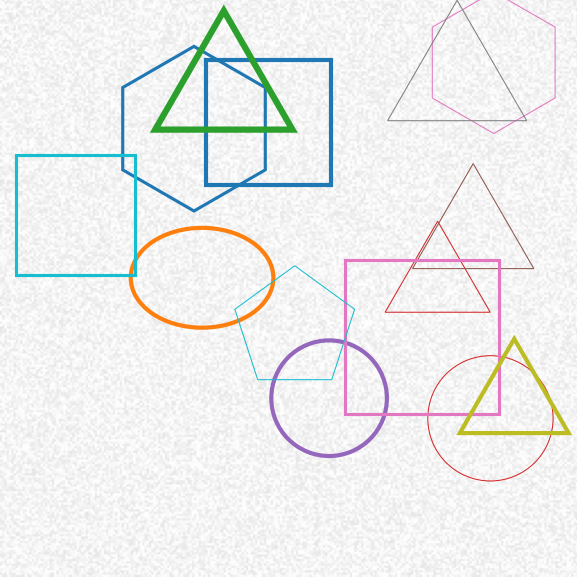[{"shape": "square", "thickness": 2, "radius": 0.54, "center": [0.465, 0.786]}, {"shape": "hexagon", "thickness": 1.5, "radius": 0.71, "center": [0.336, 0.776]}, {"shape": "oval", "thickness": 2, "radius": 0.62, "center": [0.35, 0.518]}, {"shape": "triangle", "thickness": 3, "radius": 0.69, "center": [0.388, 0.843]}, {"shape": "circle", "thickness": 0.5, "radius": 0.54, "center": [0.849, 0.275]}, {"shape": "triangle", "thickness": 0.5, "radius": 0.53, "center": [0.758, 0.511]}, {"shape": "circle", "thickness": 2, "radius": 0.5, "center": [0.57, 0.31]}, {"shape": "triangle", "thickness": 0.5, "radius": 0.61, "center": [0.819, 0.595]}, {"shape": "square", "thickness": 1.5, "radius": 0.67, "center": [0.731, 0.416]}, {"shape": "hexagon", "thickness": 0.5, "radius": 0.61, "center": [0.855, 0.891]}, {"shape": "triangle", "thickness": 0.5, "radius": 0.7, "center": [0.791, 0.86]}, {"shape": "triangle", "thickness": 2, "radius": 0.54, "center": [0.89, 0.304]}, {"shape": "pentagon", "thickness": 0.5, "radius": 0.55, "center": [0.51, 0.43]}, {"shape": "square", "thickness": 1.5, "radius": 0.52, "center": [0.131, 0.627]}]